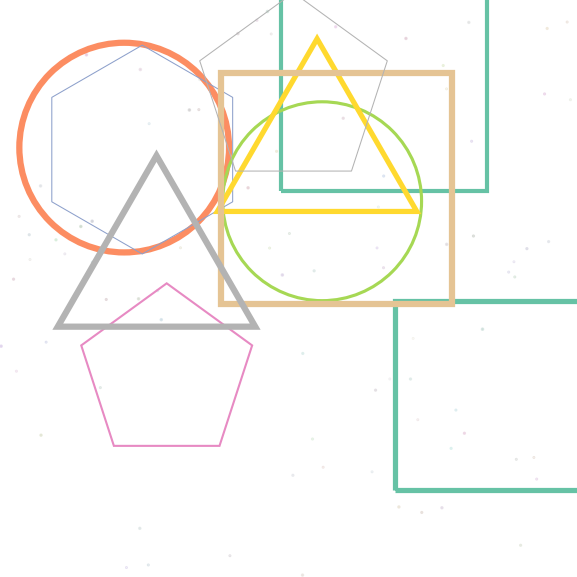[{"shape": "square", "thickness": 2.5, "radius": 0.82, "center": [0.847, 0.314]}, {"shape": "square", "thickness": 2, "radius": 0.89, "center": [0.665, 0.848]}, {"shape": "circle", "thickness": 3, "radius": 0.91, "center": [0.215, 0.744]}, {"shape": "hexagon", "thickness": 0.5, "radius": 0.9, "center": [0.246, 0.74]}, {"shape": "pentagon", "thickness": 1, "radius": 0.78, "center": [0.289, 0.353]}, {"shape": "circle", "thickness": 1.5, "radius": 0.86, "center": [0.558, 0.651]}, {"shape": "triangle", "thickness": 2.5, "radius": 1.0, "center": [0.549, 0.733]}, {"shape": "square", "thickness": 3, "radius": 1.0, "center": [0.583, 0.672]}, {"shape": "triangle", "thickness": 3, "radius": 0.99, "center": [0.271, 0.532]}, {"shape": "pentagon", "thickness": 0.5, "radius": 0.85, "center": [0.508, 0.841]}]